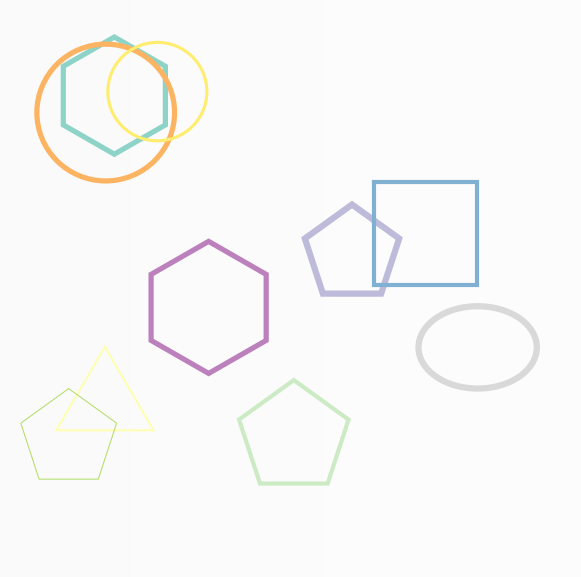[{"shape": "hexagon", "thickness": 2.5, "radius": 0.51, "center": [0.197, 0.834]}, {"shape": "triangle", "thickness": 1, "radius": 0.48, "center": [0.18, 0.302]}, {"shape": "pentagon", "thickness": 3, "radius": 0.43, "center": [0.606, 0.56]}, {"shape": "square", "thickness": 2, "radius": 0.45, "center": [0.732, 0.596]}, {"shape": "circle", "thickness": 2.5, "radius": 0.59, "center": [0.182, 0.804]}, {"shape": "pentagon", "thickness": 0.5, "radius": 0.43, "center": [0.118, 0.24]}, {"shape": "oval", "thickness": 3, "radius": 0.51, "center": [0.822, 0.398]}, {"shape": "hexagon", "thickness": 2.5, "radius": 0.57, "center": [0.359, 0.467]}, {"shape": "pentagon", "thickness": 2, "radius": 0.5, "center": [0.505, 0.242]}, {"shape": "circle", "thickness": 1.5, "radius": 0.43, "center": [0.271, 0.841]}]